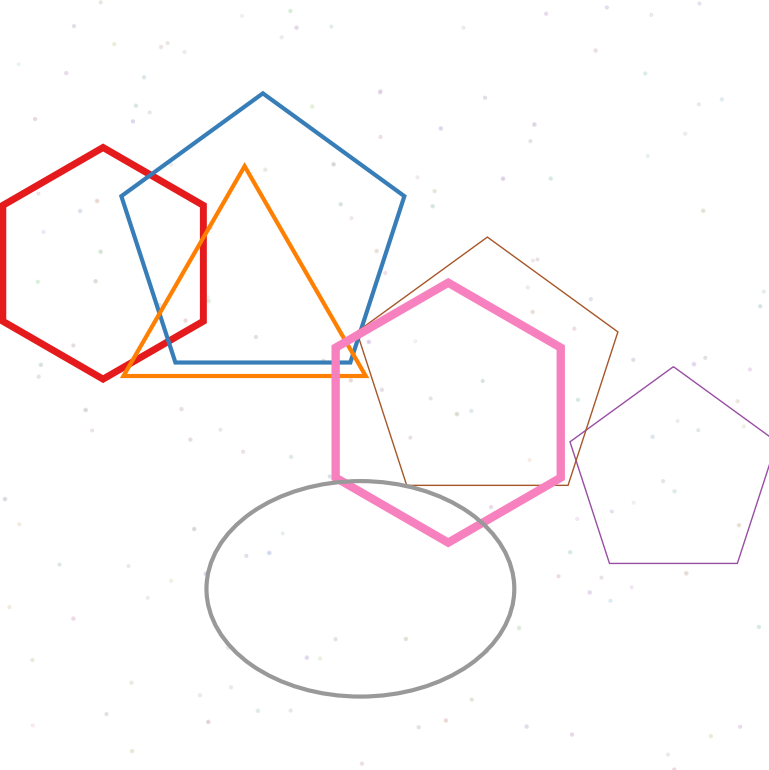[{"shape": "hexagon", "thickness": 2.5, "radius": 0.75, "center": [0.134, 0.658]}, {"shape": "pentagon", "thickness": 1.5, "radius": 0.97, "center": [0.341, 0.686]}, {"shape": "pentagon", "thickness": 0.5, "radius": 0.71, "center": [0.875, 0.383]}, {"shape": "triangle", "thickness": 1.5, "radius": 0.91, "center": [0.318, 0.603]}, {"shape": "pentagon", "thickness": 0.5, "radius": 0.89, "center": [0.633, 0.514]}, {"shape": "hexagon", "thickness": 3, "radius": 0.84, "center": [0.582, 0.464]}, {"shape": "oval", "thickness": 1.5, "radius": 1.0, "center": [0.468, 0.235]}]